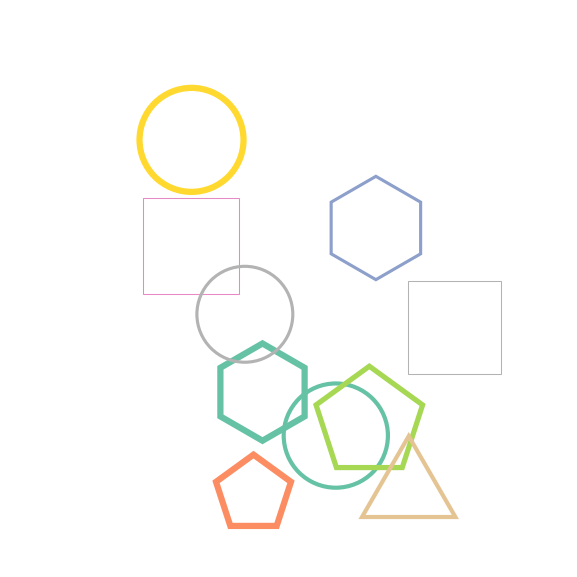[{"shape": "hexagon", "thickness": 3, "radius": 0.42, "center": [0.455, 0.32]}, {"shape": "circle", "thickness": 2, "radius": 0.45, "center": [0.581, 0.245]}, {"shape": "pentagon", "thickness": 3, "radius": 0.34, "center": [0.439, 0.144]}, {"shape": "hexagon", "thickness": 1.5, "radius": 0.45, "center": [0.651, 0.604]}, {"shape": "square", "thickness": 0.5, "radius": 0.41, "center": [0.331, 0.573]}, {"shape": "pentagon", "thickness": 2.5, "radius": 0.48, "center": [0.64, 0.268]}, {"shape": "circle", "thickness": 3, "radius": 0.45, "center": [0.332, 0.757]}, {"shape": "triangle", "thickness": 2, "radius": 0.47, "center": [0.708, 0.151]}, {"shape": "square", "thickness": 0.5, "radius": 0.4, "center": [0.788, 0.432]}, {"shape": "circle", "thickness": 1.5, "radius": 0.42, "center": [0.424, 0.455]}]